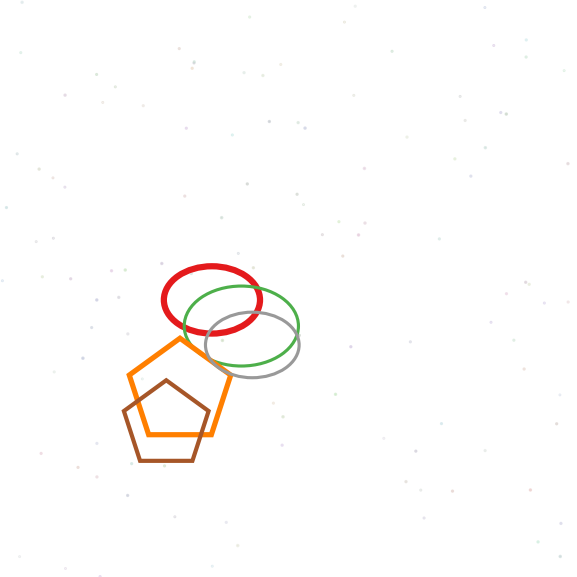[{"shape": "oval", "thickness": 3, "radius": 0.42, "center": [0.367, 0.48]}, {"shape": "oval", "thickness": 1.5, "radius": 0.49, "center": [0.418, 0.435]}, {"shape": "pentagon", "thickness": 2.5, "radius": 0.46, "center": [0.312, 0.321]}, {"shape": "pentagon", "thickness": 2, "radius": 0.39, "center": [0.288, 0.264]}, {"shape": "oval", "thickness": 1.5, "radius": 0.41, "center": [0.437, 0.402]}]